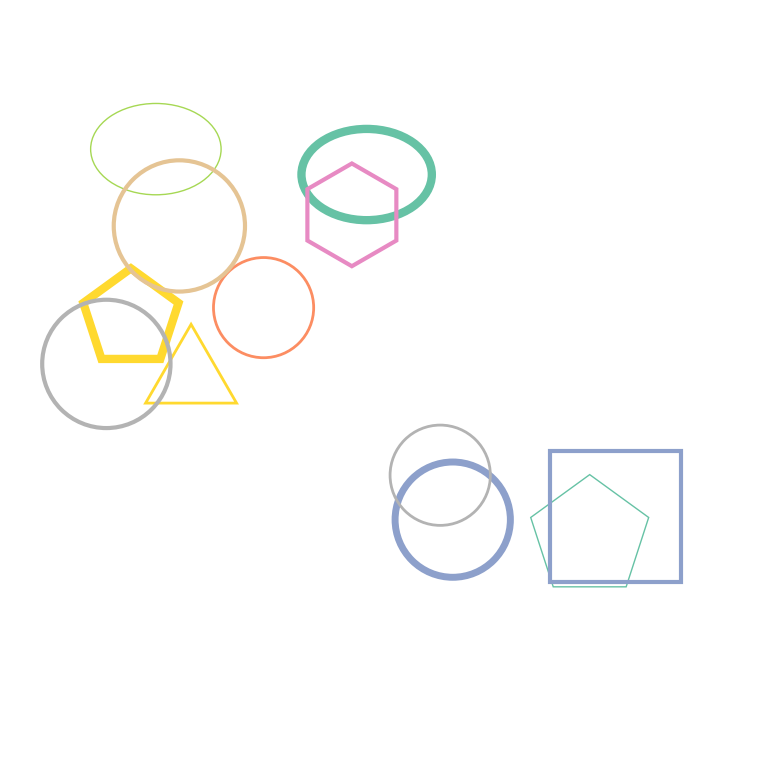[{"shape": "pentagon", "thickness": 0.5, "radius": 0.4, "center": [0.766, 0.303]}, {"shape": "oval", "thickness": 3, "radius": 0.42, "center": [0.476, 0.773]}, {"shape": "circle", "thickness": 1, "radius": 0.33, "center": [0.342, 0.6]}, {"shape": "circle", "thickness": 2.5, "radius": 0.37, "center": [0.588, 0.325]}, {"shape": "square", "thickness": 1.5, "radius": 0.43, "center": [0.799, 0.329]}, {"shape": "hexagon", "thickness": 1.5, "radius": 0.33, "center": [0.457, 0.721]}, {"shape": "oval", "thickness": 0.5, "radius": 0.42, "center": [0.202, 0.806]}, {"shape": "pentagon", "thickness": 3, "radius": 0.33, "center": [0.17, 0.586]}, {"shape": "triangle", "thickness": 1, "radius": 0.34, "center": [0.248, 0.511]}, {"shape": "circle", "thickness": 1.5, "radius": 0.43, "center": [0.233, 0.707]}, {"shape": "circle", "thickness": 1, "radius": 0.33, "center": [0.572, 0.383]}, {"shape": "circle", "thickness": 1.5, "radius": 0.42, "center": [0.138, 0.527]}]